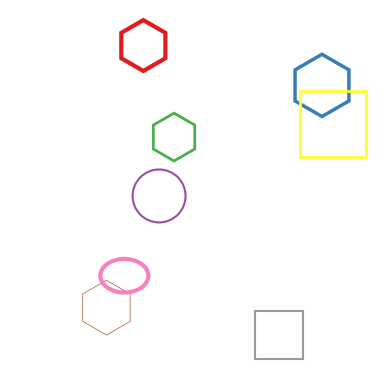[{"shape": "hexagon", "thickness": 3, "radius": 0.33, "center": [0.372, 0.882]}, {"shape": "hexagon", "thickness": 2.5, "radius": 0.4, "center": [0.836, 0.778]}, {"shape": "hexagon", "thickness": 2, "radius": 0.31, "center": [0.452, 0.644]}, {"shape": "circle", "thickness": 1.5, "radius": 0.34, "center": [0.413, 0.491]}, {"shape": "square", "thickness": 2, "radius": 0.43, "center": [0.866, 0.677]}, {"shape": "hexagon", "thickness": 0.5, "radius": 0.36, "center": [0.276, 0.201]}, {"shape": "oval", "thickness": 3, "radius": 0.31, "center": [0.323, 0.284]}, {"shape": "square", "thickness": 1.5, "radius": 0.32, "center": [0.725, 0.13]}]